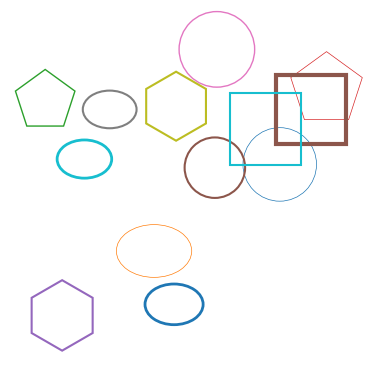[{"shape": "oval", "thickness": 2, "radius": 0.38, "center": [0.452, 0.209]}, {"shape": "circle", "thickness": 0.5, "radius": 0.48, "center": [0.727, 0.573]}, {"shape": "oval", "thickness": 0.5, "radius": 0.49, "center": [0.4, 0.348]}, {"shape": "pentagon", "thickness": 1, "radius": 0.41, "center": [0.117, 0.738]}, {"shape": "pentagon", "thickness": 0.5, "radius": 0.49, "center": [0.848, 0.768]}, {"shape": "hexagon", "thickness": 1.5, "radius": 0.46, "center": [0.161, 0.181]}, {"shape": "square", "thickness": 3, "radius": 0.45, "center": [0.808, 0.715]}, {"shape": "circle", "thickness": 1.5, "radius": 0.39, "center": [0.558, 0.564]}, {"shape": "circle", "thickness": 1, "radius": 0.49, "center": [0.563, 0.872]}, {"shape": "oval", "thickness": 1.5, "radius": 0.35, "center": [0.285, 0.716]}, {"shape": "hexagon", "thickness": 1.5, "radius": 0.45, "center": [0.457, 0.724]}, {"shape": "oval", "thickness": 2, "radius": 0.35, "center": [0.219, 0.587]}, {"shape": "square", "thickness": 1.5, "radius": 0.46, "center": [0.69, 0.665]}]